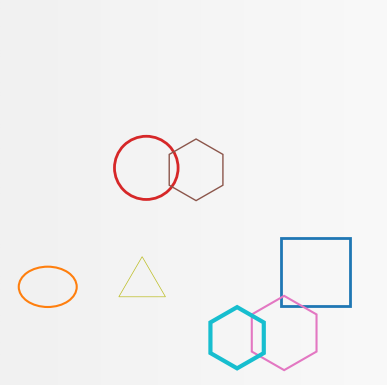[{"shape": "square", "thickness": 2, "radius": 0.44, "center": [0.814, 0.294]}, {"shape": "oval", "thickness": 1.5, "radius": 0.37, "center": [0.123, 0.255]}, {"shape": "circle", "thickness": 2, "radius": 0.41, "center": [0.378, 0.564]}, {"shape": "hexagon", "thickness": 1, "radius": 0.4, "center": [0.506, 0.559]}, {"shape": "hexagon", "thickness": 1.5, "radius": 0.48, "center": [0.733, 0.135]}, {"shape": "triangle", "thickness": 0.5, "radius": 0.35, "center": [0.367, 0.264]}, {"shape": "hexagon", "thickness": 3, "radius": 0.4, "center": [0.612, 0.123]}]